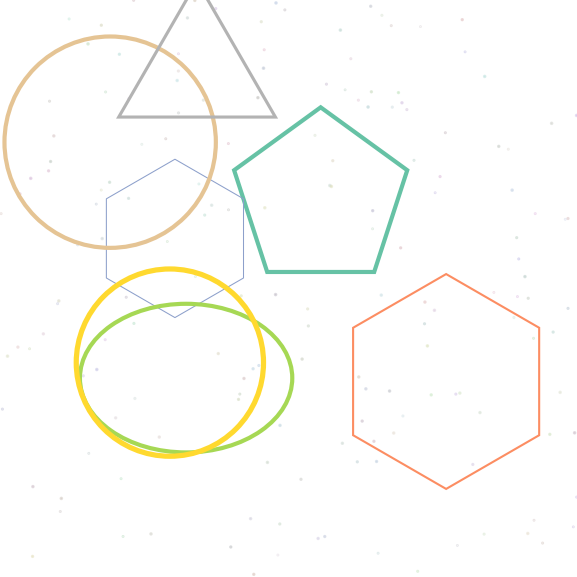[{"shape": "pentagon", "thickness": 2, "radius": 0.79, "center": [0.555, 0.656]}, {"shape": "hexagon", "thickness": 1, "radius": 0.93, "center": [0.773, 0.339]}, {"shape": "hexagon", "thickness": 0.5, "radius": 0.69, "center": [0.303, 0.586]}, {"shape": "oval", "thickness": 2, "radius": 0.92, "center": [0.322, 0.344]}, {"shape": "circle", "thickness": 2.5, "radius": 0.81, "center": [0.294, 0.371]}, {"shape": "circle", "thickness": 2, "radius": 0.92, "center": [0.191, 0.753]}, {"shape": "triangle", "thickness": 1.5, "radius": 0.78, "center": [0.341, 0.875]}]